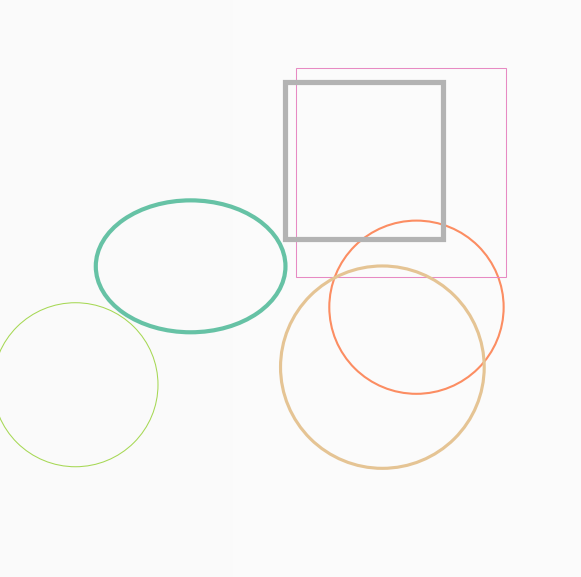[{"shape": "oval", "thickness": 2, "radius": 0.82, "center": [0.328, 0.538]}, {"shape": "circle", "thickness": 1, "radius": 0.75, "center": [0.717, 0.467]}, {"shape": "square", "thickness": 0.5, "radius": 0.9, "center": [0.69, 0.7]}, {"shape": "circle", "thickness": 0.5, "radius": 0.71, "center": [0.13, 0.333]}, {"shape": "circle", "thickness": 1.5, "radius": 0.88, "center": [0.658, 0.363]}, {"shape": "square", "thickness": 2.5, "radius": 0.68, "center": [0.626, 0.721]}]